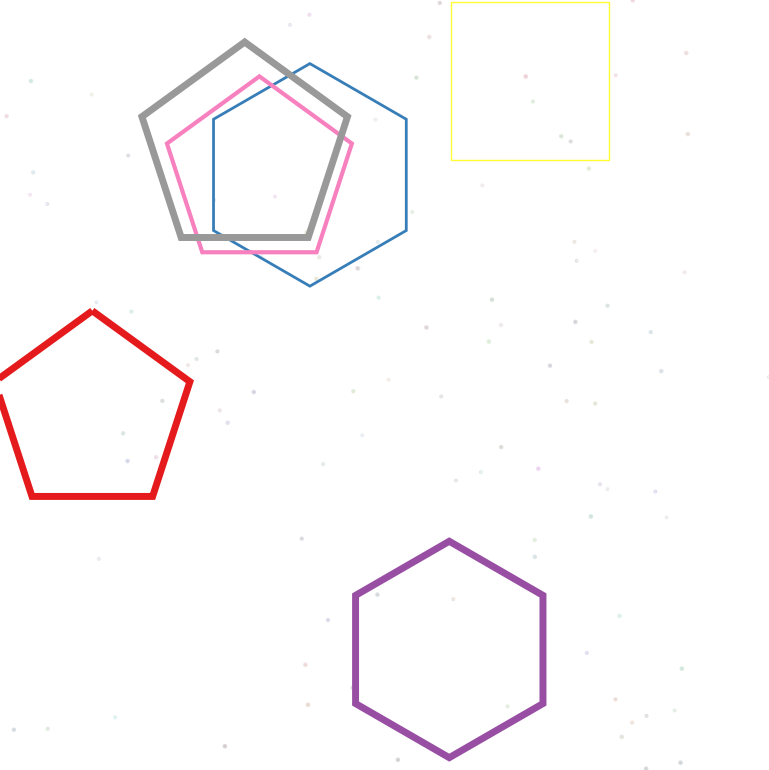[{"shape": "pentagon", "thickness": 2.5, "radius": 0.67, "center": [0.12, 0.463]}, {"shape": "hexagon", "thickness": 1, "radius": 0.72, "center": [0.402, 0.773]}, {"shape": "hexagon", "thickness": 2.5, "radius": 0.7, "center": [0.583, 0.157]}, {"shape": "square", "thickness": 0.5, "radius": 0.51, "center": [0.689, 0.895]}, {"shape": "pentagon", "thickness": 1.5, "radius": 0.63, "center": [0.337, 0.775]}, {"shape": "pentagon", "thickness": 2.5, "radius": 0.7, "center": [0.318, 0.805]}]